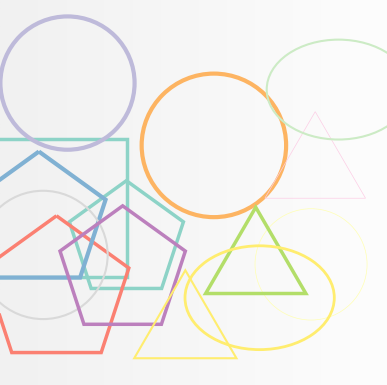[{"shape": "pentagon", "thickness": 2.5, "radius": 0.77, "center": [0.326, 0.376]}, {"shape": "square", "thickness": 2.5, "radius": 0.9, "center": [0.147, 0.459]}, {"shape": "circle", "thickness": 0.5, "radius": 0.72, "center": [0.803, 0.313]}, {"shape": "circle", "thickness": 3, "radius": 0.87, "center": [0.174, 0.784]}, {"shape": "pentagon", "thickness": 2.5, "radius": 0.98, "center": [0.146, 0.243]}, {"shape": "pentagon", "thickness": 3, "radius": 0.9, "center": [0.1, 0.425]}, {"shape": "circle", "thickness": 3, "radius": 0.93, "center": [0.552, 0.622]}, {"shape": "triangle", "thickness": 2.5, "radius": 0.75, "center": [0.66, 0.312]}, {"shape": "triangle", "thickness": 0.5, "radius": 0.75, "center": [0.813, 0.56]}, {"shape": "circle", "thickness": 1.5, "radius": 0.83, "center": [0.111, 0.338]}, {"shape": "pentagon", "thickness": 2.5, "radius": 0.85, "center": [0.317, 0.295]}, {"shape": "oval", "thickness": 1.5, "radius": 0.93, "center": [0.874, 0.767]}, {"shape": "oval", "thickness": 2, "radius": 0.96, "center": [0.67, 0.227]}, {"shape": "triangle", "thickness": 1.5, "radius": 0.76, "center": [0.478, 0.146]}]